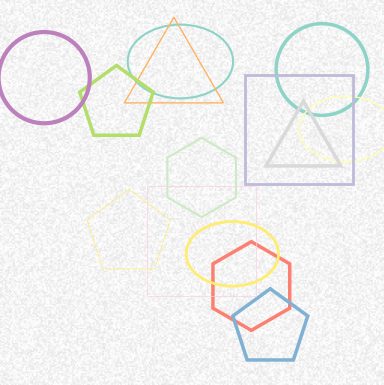[{"shape": "oval", "thickness": 1.5, "radius": 0.68, "center": [0.469, 0.84]}, {"shape": "circle", "thickness": 2.5, "radius": 0.6, "center": [0.836, 0.819]}, {"shape": "oval", "thickness": 1, "radius": 0.61, "center": [0.898, 0.665]}, {"shape": "square", "thickness": 2, "radius": 0.71, "center": [0.776, 0.663]}, {"shape": "hexagon", "thickness": 2.5, "radius": 0.58, "center": [0.653, 0.257]}, {"shape": "pentagon", "thickness": 2.5, "radius": 0.51, "center": [0.702, 0.148]}, {"shape": "triangle", "thickness": 1, "radius": 0.74, "center": [0.452, 0.807]}, {"shape": "pentagon", "thickness": 2.5, "radius": 0.5, "center": [0.303, 0.73]}, {"shape": "square", "thickness": 0.5, "radius": 0.71, "center": [0.523, 0.374]}, {"shape": "triangle", "thickness": 2.5, "radius": 0.56, "center": [0.788, 0.625]}, {"shape": "circle", "thickness": 3, "radius": 0.59, "center": [0.115, 0.798]}, {"shape": "hexagon", "thickness": 1.5, "radius": 0.51, "center": [0.524, 0.539]}, {"shape": "pentagon", "thickness": 0.5, "radius": 0.57, "center": [0.335, 0.394]}, {"shape": "oval", "thickness": 2, "radius": 0.6, "center": [0.603, 0.341]}]